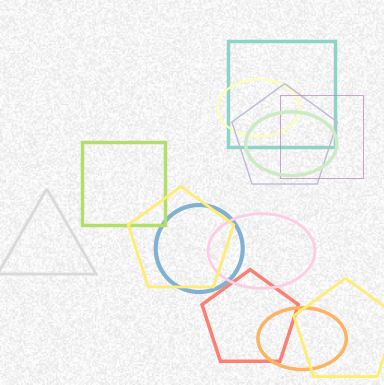[{"shape": "square", "thickness": 2.5, "radius": 0.69, "center": [0.731, 0.755]}, {"shape": "oval", "thickness": 1.5, "radius": 0.53, "center": [0.672, 0.72]}, {"shape": "pentagon", "thickness": 1, "radius": 0.72, "center": [0.739, 0.639]}, {"shape": "pentagon", "thickness": 2.5, "radius": 0.66, "center": [0.65, 0.168]}, {"shape": "circle", "thickness": 3, "radius": 0.56, "center": [0.517, 0.354]}, {"shape": "oval", "thickness": 2.5, "radius": 0.57, "center": [0.785, 0.12]}, {"shape": "square", "thickness": 2.5, "radius": 0.54, "center": [0.321, 0.523]}, {"shape": "oval", "thickness": 2, "radius": 0.69, "center": [0.679, 0.348]}, {"shape": "triangle", "thickness": 2, "radius": 0.74, "center": [0.122, 0.362]}, {"shape": "square", "thickness": 0.5, "radius": 0.54, "center": [0.835, 0.645]}, {"shape": "oval", "thickness": 2.5, "radius": 0.59, "center": [0.757, 0.627]}, {"shape": "pentagon", "thickness": 2, "radius": 0.71, "center": [0.897, 0.136]}, {"shape": "pentagon", "thickness": 2, "radius": 0.72, "center": [0.47, 0.371]}]